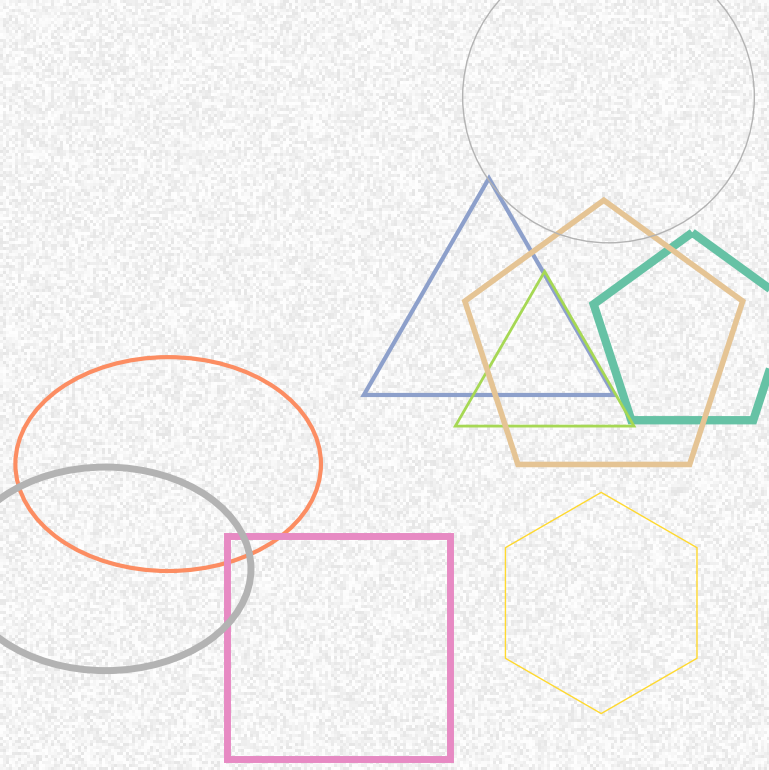[{"shape": "pentagon", "thickness": 3, "radius": 0.67, "center": [0.899, 0.563]}, {"shape": "oval", "thickness": 1.5, "radius": 0.99, "center": [0.218, 0.397]}, {"shape": "triangle", "thickness": 1.5, "radius": 0.94, "center": [0.635, 0.581]}, {"shape": "square", "thickness": 2.5, "radius": 0.72, "center": [0.439, 0.159]}, {"shape": "triangle", "thickness": 1, "radius": 0.67, "center": [0.707, 0.514]}, {"shape": "hexagon", "thickness": 0.5, "radius": 0.72, "center": [0.781, 0.217]}, {"shape": "pentagon", "thickness": 2, "radius": 0.95, "center": [0.784, 0.55]}, {"shape": "circle", "thickness": 0.5, "radius": 0.95, "center": [0.79, 0.874]}, {"shape": "oval", "thickness": 2.5, "radius": 0.94, "center": [0.137, 0.261]}]